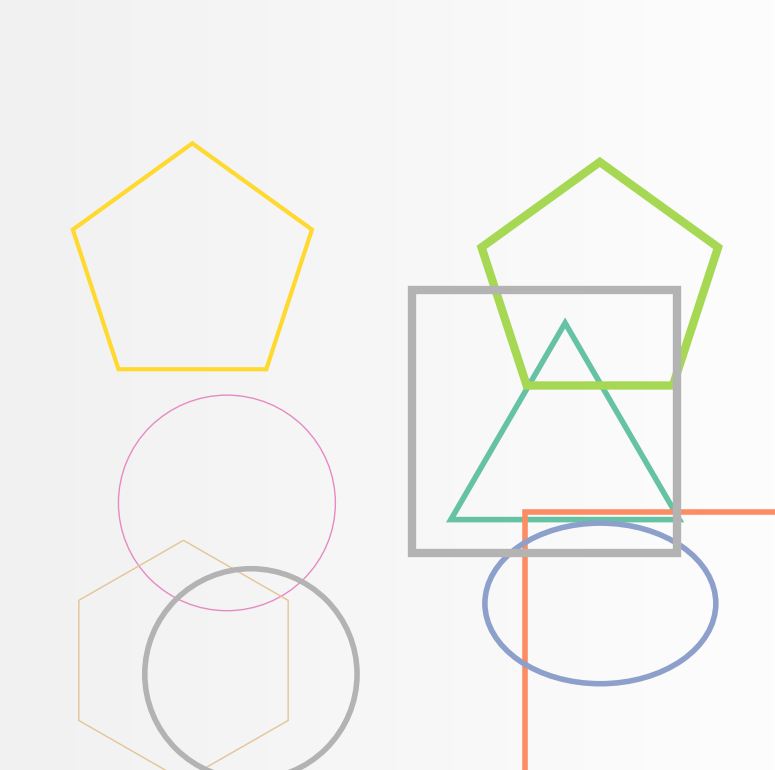[{"shape": "triangle", "thickness": 2, "radius": 0.85, "center": [0.729, 0.41]}, {"shape": "square", "thickness": 2, "radius": 0.96, "center": [0.869, 0.143]}, {"shape": "oval", "thickness": 2, "radius": 0.74, "center": [0.775, 0.216]}, {"shape": "circle", "thickness": 0.5, "radius": 0.7, "center": [0.293, 0.347]}, {"shape": "pentagon", "thickness": 3, "radius": 0.8, "center": [0.774, 0.629]}, {"shape": "pentagon", "thickness": 1.5, "radius": 0.81, "center": [0.248, 0.652]}, {"shape": "hexagon", "thickness": 0.5, "radius": 0.78, "center": [0.237, 0.142]}, {"shape": "square", "thickness": 3, "radius": 0.85, "center": [0.703, 0.452]}, {"shape": "circle", "thickness": 2, "radius": 0.68, "center": [0.324, 0.124]}]